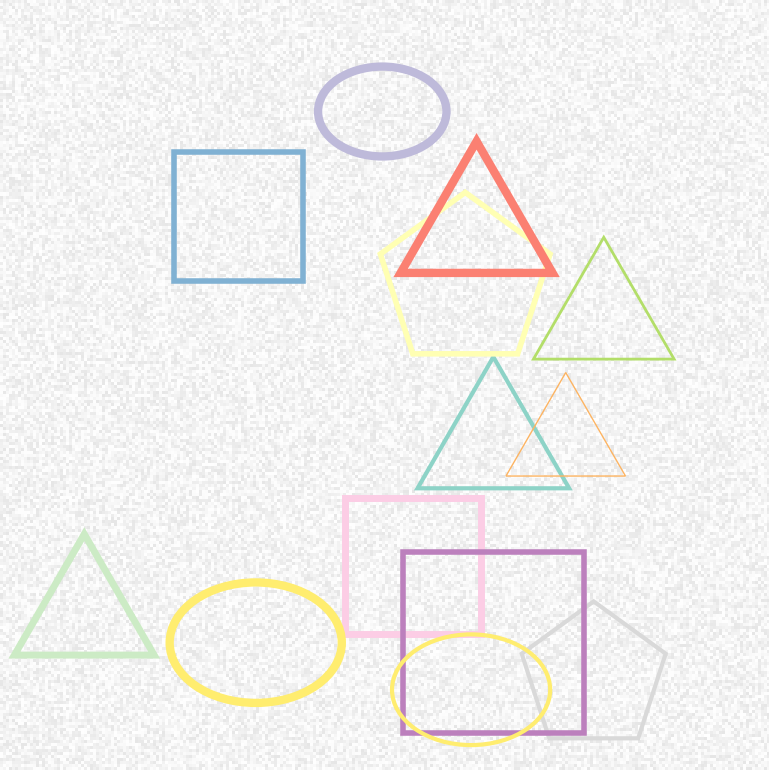[{"shape": "triangle", "thickness": 1.5, "radius": 0.57, "center": [0.641, 0.423]}, {"shape": "pentagon", "thickness": 2, "radius": 0.58, "center": [0.604, 0.634]}, {"shape": "oval", "thickness": 3, "radius": 0.42, "center": [0.496, 0.855]}, {"shape": "triangle", "thickness": 3, "radius": 0.57, "center": [0.619, 0.703]}, {"shape": "square", "thickness": 2, "radius": 0.42, "center": [0.31, 0.719]}, {"shape": "triangle", "thickness": 0.5, "radius": 0.45, "center": [0.735, 0.427]}, {"shape": "triangle", "thickness": 1, "radius": 0.53, "center": [0.784, 0.586]}, {"shape": "square", "thickness": 2.5, "radius": 0.44, "center": [0.537, 0.265]}, {"shape": "pentagon", "thickness": 1.5, "radius": 0.49, "center": [0.771, 0.121]}, {"shape": "square", "thickness": 2, "radius": 0.59, "center": [0.641, 0.165]}, {"shape": "triangle", "thickness": 2.5, "radius": 0.52, "center": [0.109, 0.202]}, {"shape": "oval", "thickness": 1.5, "radius": 0.51, "center": [0.612, 0.104]}, {"shape": "oval", "thickness": 3, "radius": 0.56, "center": [0.332, 0.165]}]